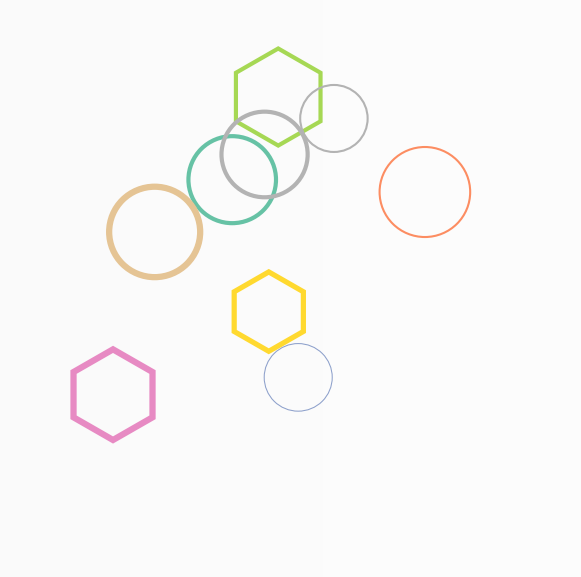[{"shape": "circle", "thickness": 2, "radius": 0.38, "center": [0.4, 0.688]}, {"shape": "circle", "thickness": 1, "radius": 0.39, "center": [0.731, 0.667]}, {"shape": "circle", "thickness": 0.5, "radius": 0.29, "center": [0.513, 0.346]}, {"shape": "hexagon", "thickness": 3, "radius": 0.39, "center": [0.194, 0.316]}, {"shape": "hexagon", "thickness": 2, "radius": 0.42, "center": [0.479, 0.831]}, {"shape": "hexagon", "thickness": 2.5, "radius": 0.34, "center": [0.462, 0.46]}, {"shape": "circle", "thickness": 3, "radius": 0.39, "center": [0.266, 0.598]}, {"shape": "circle", "thickness": 1, "radius": 0.29, "center": [0.574, 0.794]}, {"shape": "circle", "thickness": 2, "radius": 0.37, "center": [0.455, 0.732]}]